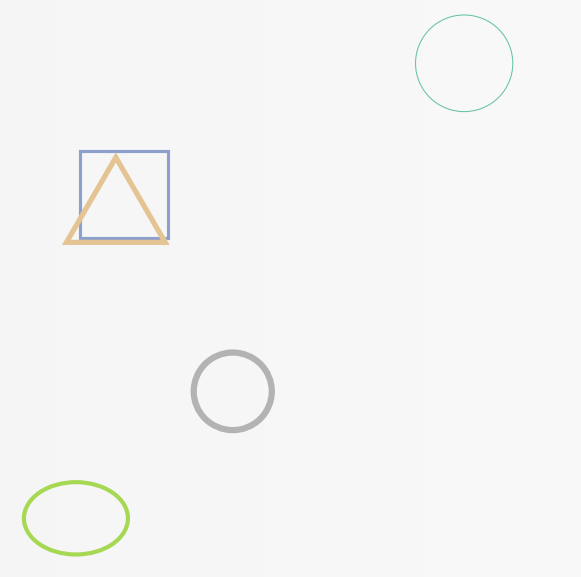[{"shape": "circle", "thickness": 0.5, "radius": 0.42, "center": [0.799, 0.89]}, {"shape": "square", "thickness": 1.5, "radius": 0.38, "center": [0.213, 0.663]}, {"shape": "oval", "thickness": 2, "radius": 0.45, "center": [0.131, 0.102]}, {"shape": "triangle", "thickness": 2.5, "radius": 0.49, "center": [0.199, 0.629]}, {"shape": "circle", "thickness": 3, "radius": 0.34, "center": [0.4, 0.322]}]